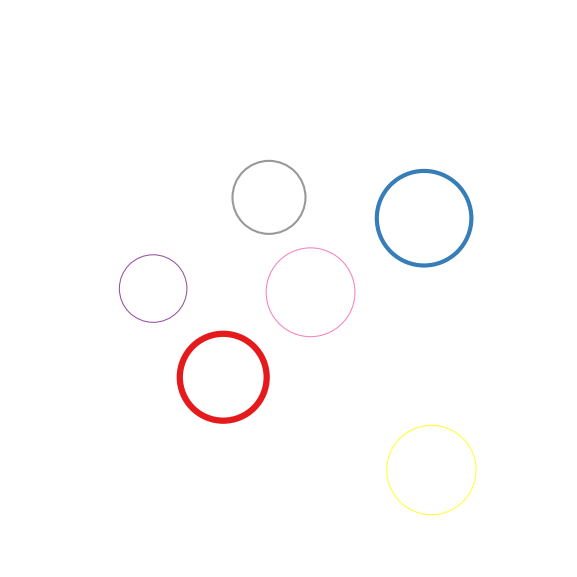[{"shape": "circle", "thickness": 3, "radius": 0.38, "center": [0.387, 0.346]}, {"shape": "circle", "thickness": 2, "radius": 0.41, "center": [0.734, 0.621]}, {"shape": "circle", "thickness": 0.5, "radius": 0.29, "center": [0.265, 0.499]}, {"shape": "circle", "thickness": 0.5, "radius": 0.39, "center": [0.747, 0.185]}, {"shape": "circle", "thickness": 0.5, "radius": 0.38, "center": [0.538, 0.493]}, {"shape": "circle", "thickness": 1, "radius": 0.32, "center": [0.466, 0.657]}]